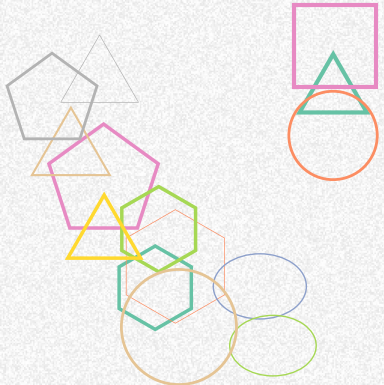[{"shape": "hexagon", "thickness": 2.5, "radius": 0.54, "center": [0.403, 0.253]}, {"shape": "triangle", "thickness": 3, "radius": 0.5, "center": [0.865, 0.758]}, {"shape": "hexagon", "thickness": 0.5, "radius": 0.74, "center": [0.456, 0.308]}, {"shape": "circle", "thickness": 2, "radius": 0.57, "center": [0.865, 0.648]}, {"shape": "oval", "thickness": 1, "radius": 0.6, "center": [0.675, 0.256]}, {"shape": "pentagon", "thickness": 2.5, "radius": 0.75, "center": [0.269, 0.528]}, {"shape": "square", "thickness": 3, "radius": 0.53, "center": [0.871, 0.881]}, {"shape": "oval", "thickness": 1, "radius": 0.56, "center": [0.709, 0.102]}, {"shape": "hexagon", "thickness": 2.5, "radius": 0.55, "center": [0.412, 0.405]}, {"shape": "triangle", "thickness": 2.5, "radius": 0.55, "center": [0.271, 0.384]}, {"shape": "circle", "thickness": 2, "radius": 0.75, "center": [0.465, 0.151]}, {"shape": "triangle", "thickness": 1.5, "radius": 0.58, "center": [0.184, 0.604]}, {"shape": "pentagon", "thickness": 2, "radius": 0.61, "center": [0.135, 0.739]}, {"shape": "triangle", "thickness": 0.5, "radius": 0.58, "center": [0.259, 0.792]}]